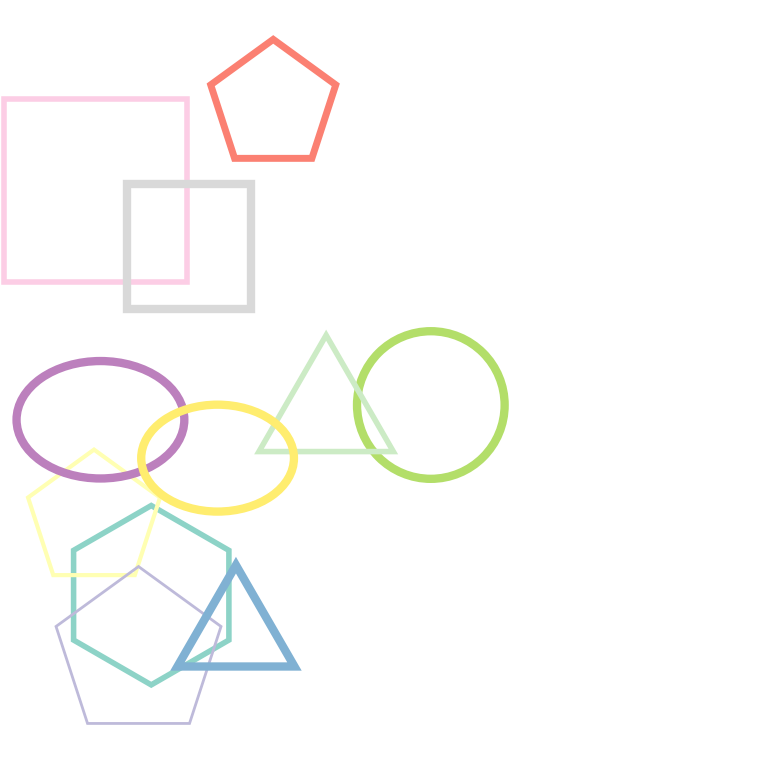[{"shape": "hexagon", "thickness": 2, "radius": 0.58, "center": [0.196, 0.227]}, {"shape": "pentagon", "thickness": 1.5, "radius": 0.45, "center": [0.122, 0.326]}, {"shape": "pentagon", "thickness": 1, "radius": 0.56, "center": [0.18, 0.152]}, {"shape": "pentagon", "thickness": 2.5, "radius": 0.43, "center": [0.355, 0.863]}, {"shape": "triangle", "thickness": 3, "radius": 0.44, "center": [0.306, 0.178]}, {"shape": "circle", "thickness": 3, "radius": 0.48, "center": [0.56, 0.474]}, {"shape": "square", "thickness": 2, "radius": 0.59, "center": [0.124, 0.753]}, {"shape": "square", "thickness": 3, "radius": 0.41, "center": [0.245, 0.68]}, {"shape": "oval", "thickness": 3, "radius": 0.54, "center": [0.13, 0.455]}, {"shape": "triangle", "thickness": 2, "radius": 0.5, "center": [0.424, 0.464]}, {"shape": "oval", "thickness": 3, "radius": 0.5, "center": [0.283, 0.405]}]